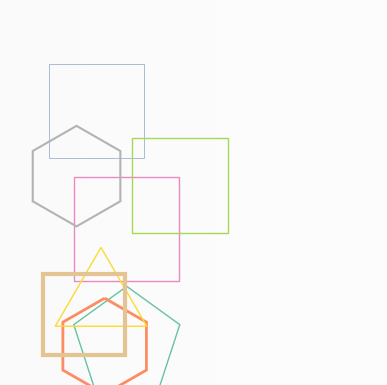[{"shape": "pentagon", "thickness": 1, "radius": 0.72, "center": [0.327, 0.112]}, {"shape": "hexagon", "thickness": 2, "radius": 0.62, "center": [0.27, 0.101]}, {"shape": "square", "thickness": 0.5, "radius": 0.61, "center": [0.25, 0.711]}, {"shape": "square", "thickness": 1, "radius": 0.67, "center": [0.326, 0.405]}, {"shape": "square", "thickness": 1, "radius": 0.62, "center": [0.464, 0.518]}, {"shape": "triangle", "thickness": 1, "radius": 0.68, "center": [0.261, 0.221]}, {"shape": "square", "thickness": 3, "radius": 0.53, "center": [0.218, 0.183]}, {"shape": "hexagon", "thickness": 1.5, "radius": 0.65, "center": [0.198, 0.542]}]